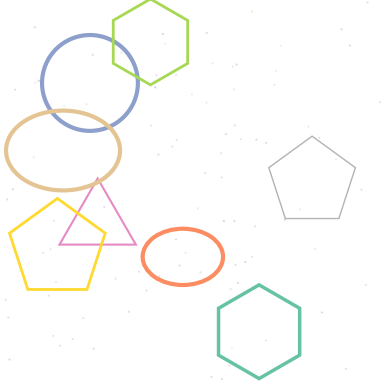[{"shape": "hexagon", "thickness": 2.5, "radius": 0.61, "center": [0.673, 0.138]}, {"shape": "oval", "thickness": 3, "radius": 0.52, "center": [0.475, 0.333]}, {"shape": "circle", "thickness": 3, "radius": 0.62, "center": [0.234, 0.785]}, {"shape": "triangle", "thickness": 1.5, "radius": 0.57, "center": [0.254, 0.422]}, {"shape": "hexagon", "thickness": 2, "radius": 0.56, "center": [0.391, 0.891]}, {"shape": "pentagon", "thickness": 2, "radius": 0.65, "center": [0.149, 0.354]}, {"shape": "oval", "thickness": 3, "radius": 0.74, "center": [0.164, 0.609]}, {"shape": "pentagon", "thickness": 1, "radius": 0.59, "center": [0.811, 0.528]}]